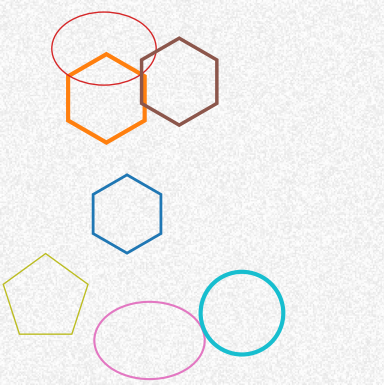[{"shape": "hexagon", "thickness": 2, "radius": 0.51, "center": [0.33, 0.444]}, {"shape": "hexagon", "thickness": 3, "radius": 0.57, "center": [0.276, 0.744]}, {"shape": "oval", "thickness": 1, "radius": 0.68, "center": [0.27, 0.874]}, {"shape": "hexagon", "thickness": 2.5, "radius": 0.56, "center": [0.465, 0.788]}, {"shape": "oval", "thickness": 1.5, "radius": 0.72, "center": [0.388, 0.116]}, {"shape": "pentagon", "thickness": 1, "radius": 0.58, "center": [0.119, 0.226]}, {"shape": "circle", "thickness": 3, "radius": 0.54, "center": [0.628, 0.187]}]